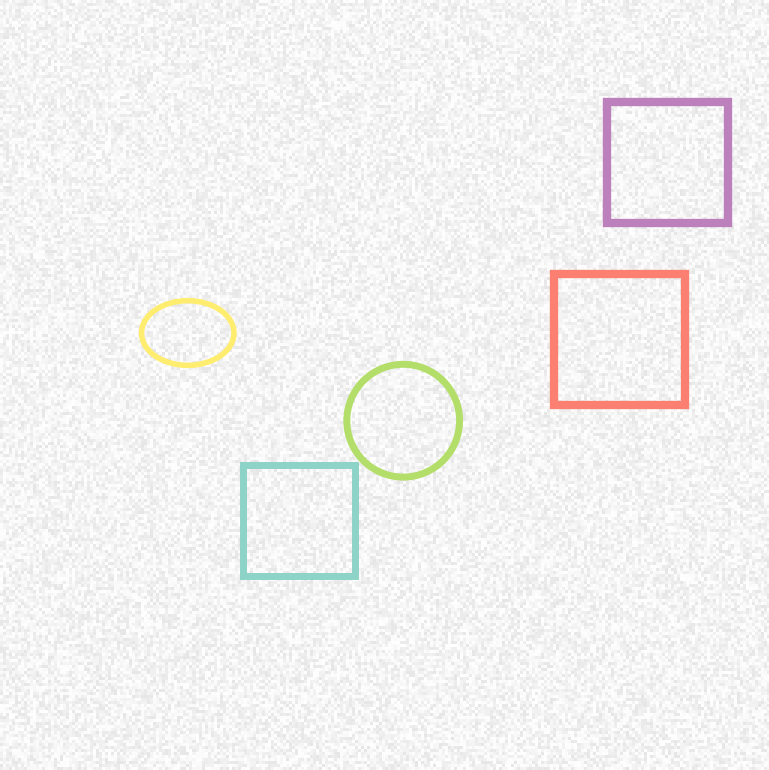[{"shape": "square", "thickness": 2.5, "radius": 0.36, "center": [0.388, 0.324]}, {"shape": "square", "thickness": 3, "radius": 0.43, "center": [0.804, 0.559]}, {"shape": "circle", "thickness": 2.5, "radius": 0.37, "center": [0.524, 0.454]}, {"shape": "square", "thickness": 3, "radius": 0.39, "center": [0.866, 0.789]}, {"shape": "oval", "thickness": 2, "radius": 0.3, "center": [0.244, 0.568]}]